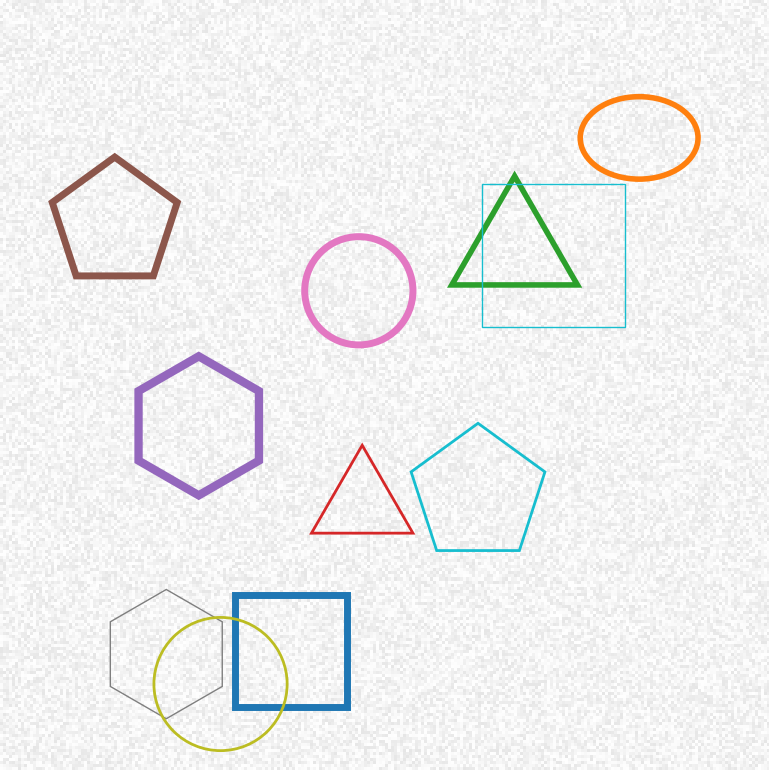[{"shape": "square", "thickness": 2.5, "radius": 0.36, "center": [0.378, 0.155]}, {"shape": "oval", "thickness": 2, "radius": 0.38, "center": [0.83, 0.821]}, {"shape": "triangle", "thickness": 2, "radius": 0.47, "center": [0.668, 0.677]}, {"shape": "triangle", "thickness": 1, "radius": 0.38, "center": [0.47, 0.346]}, {"shape": "hexagon", "thickness": 3, "radius": 0.45, "center": [0.258, 0.447]}, {"shape": "pentagon", "thickness": 2.5, "radius": 0.43, "center": [0.149, 0.711]}, {"shape": "circle", "thickness": 2.5, "radius": 0.35, "center": [0.466, 0.622]}, {"shape": "hexagon", "thickness": 0.5, "radius": 0.42, "center": [0.216, 0.151]}, {"shape": "circle", "thickness": 1, "radius": 0.43, "center": [0.286, 0.112]}, {"shape": "square", "thickness": 0.5, "radius": 0.46, "center": [0.719, 0.668]}, {"shape": "pentagon", "thickness": 1, "radius": 0.46, "center": [0.621, 0.359]}]